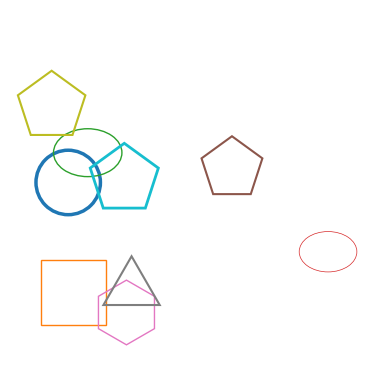[{"shape": "circle", "thickness": 2.5, "radius": 0.42, "center": [0.177, 0.526]}, {"shape": "square", "thickness": 1, "radius": 0.42, "center": [0.191, 0.24]}, {"shape": "oval", "thickness": 1, "radius": 0.44, "center": [0.228, 0.603]}, {"shape": "oval", "thickness": 0.5, "radius": 0.37, "center": [0.852, 0.346]}, {"shape": "pentagon", "thickness": 1.5, "radius": 0.42, "center": [0.602, 0.563]}, {"shape": "hexagon", "thickness": 1, "radius": 0.42, "center": [0.328, 0.188]}, {"shape": "triangle", "thickness": 1.5, "radius": 0.42, "center": [0.342, 0.25]}, {"shape": "pentagon", "thickness": 1.5, "radius": 0.46, "center": [0.134, 0.724]}, {"shape": "pentagon", "thickness": 2, "radius": 0.47, "center": [0.323, 0.535]}]